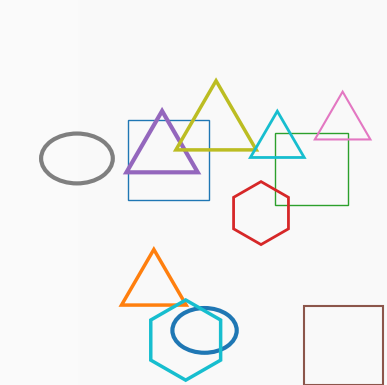[{"shape": "square", "thickness": 1, "radius": 0.52, "center": [0.435, 0.584]}, {"shape": "oval", "thickness": 3, "radius": 0.41, "center": [0.528, 0.142]}, {"shape": "triangle", "thickness": 2.5, "radius": 0.48, "center": [0.397, 0.256]}, {"shape": "square", "thickness": 1, "radius": 0.47, "center": [0.805, 0.56]}, {"shape": "hexagon", "thickness": 2, "radius": 0.41, "center": [0.674, 0.447]}, {"shape": "triangle", "thickness": 3, "radius": 0.53, "center": [0.418, 0.606]}, {"shape": "square", "thickness": 1.5, "radius": 0.51, "center": [0.886, 0.103]}, {"shape": "triangle", "thickness": 1.5, "radius": 0.41, "center": [0.884, 0.679]}, {"shape": "oval", "thickness": 3, "radius": 0.46, "center": [0.199, 0.588]}, {"shape": "triangle", "thickness": 2.5, "radius": 0.6, "center": [0.558, 0.671]}, {"shape": "triangle", "thickness": 2, "radius": 0.4, "center": [0.716, 0.631]}, {"shape": "hexagon", "thickness": 2.5, "radius": 0.52, "center": [0.479, 0.117]}]